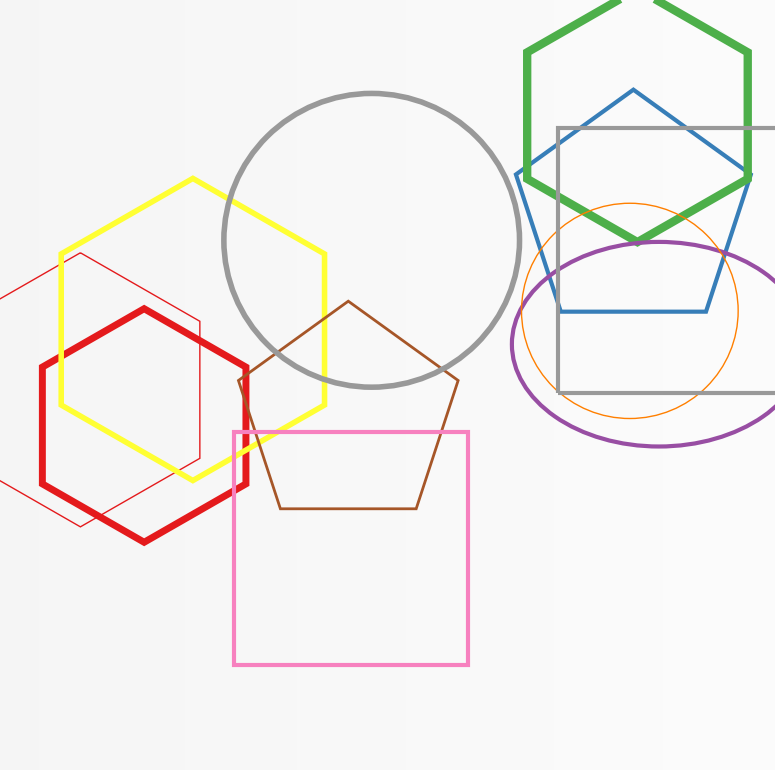[{"shape": "hexagon", "thickness": 2.5, "radius": 0.76, "center": [0.186, 0.447]}, {"shape": "hexagon", "thickness": 0.5, "radius": 0.89, "center": [0.104, 0.494]}, {"shape": "pentagon", "thickness": 1.5, "radius": 0.8, "center": [0.817, 0.724]}, {"shape": "hexagon", "thickness": 3, "radius": 0.82, "center": [0.823, 0.85]}, {"shape": "oval", "thickness": 1.5, "radius": 0.95, "center": [0.85, 0.553]}, {"shape": "circle", "thickness": 0.5, "radius": 0.7, "center": [0.813, 0.596]}, {"shape": "hexagon", "thickness": 2, "radius": 0.98, "center": [0.249, 0.572]}, {"shape": "pentagon", "thickness": 1, "radius": 0.75, "center": [0.449, 0.46]}, {"shape": "square", "thickness": 1.5, "radius": 0.76, "center": [0.453, 0.288]}, {"shape": "circle", "thickness": 2, "radius": 0.95, "center": [0.48, 0.688]}, {"shape": "square", "thickness": 1.5, "radius": 0.86, "center": [0.893, 0.662]}]